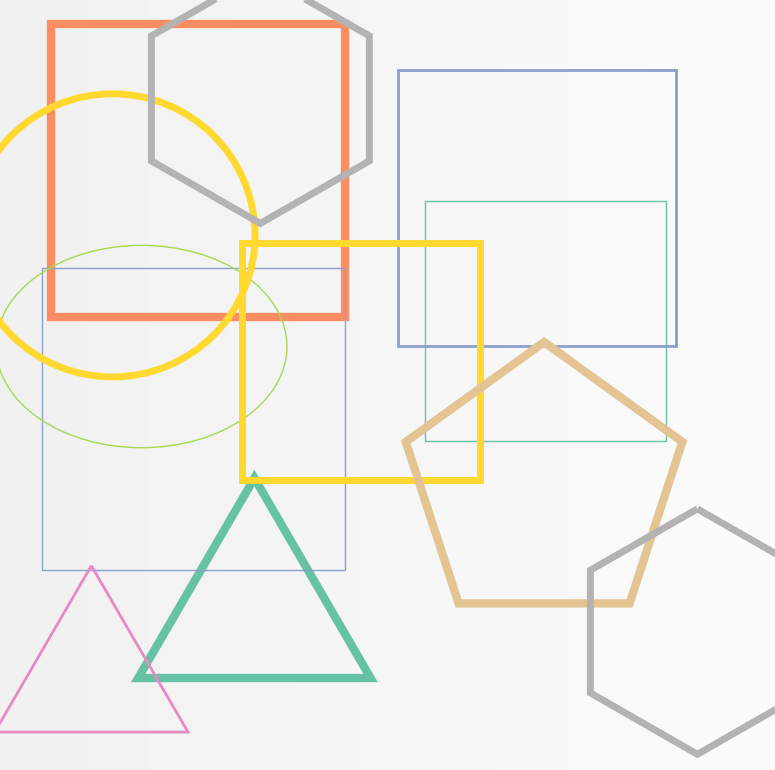[{"shape": "square", "thickness": 0.5, "radius": 0.78, "center": [0.704, 0.583]}, {"shape": "triangle", "thickness": 3, "radius": 0.87, "center": [0.328, 0.206]}, {"shape": "square", "thickness": 3, "radius": 0.95, "center": [0.256, 0.779]}, {"shape": "square", "thickness": 1, "radius": 0.9, "center": [0.693, 0.73]}, {"shape": "square", "thickness": 0.5, "radius": 0.98, "center": [0.25, 0.456]}, {"shape": "triangle", "thickness": 1, "radius": 0.72, "center": [0.118, 0.121]}, {"shape": "oval", "thickness": 0.5, "radius": 0.94, "center": [0.183, 0.55]}, {"shape": "circle", "thickness": 2.5, "radius": 0.92, "center": [0.145, 0.694]}, {"shape": "square", "thickness": 2.5, "radius": 0.77, "center": [0.466, 0.531]}, {"shape": "pentagon", "thickness": 3, "radius": 0.94, "center": [0.702, 0.368]}, {"shape": "hexagon", "thickness": 2.5, "radius": 0.8, "center": [0.9, 0.18]}, {"shape": "hexagon", "thickness": 2.5, "radius": 0.81, "center": [0.336, 0.872]}]